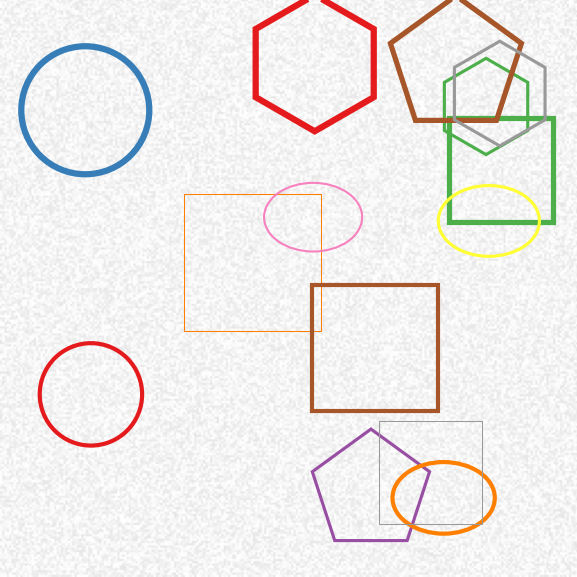[{"shape": "hexagon", "thickness": 3, "radius": 0.59, "center": [0.545, 0.89]}, {"shape": "circle", "thickness": 2, "radius": 0.44, "center": [0.157, 0.316]}, {"shape": "circle", "thickness": 3, "radius": 0.55, "center": [0.148, 0.808]}, {"shape": "square", "thickness": 2.5, "radius": 0.45, "center": [0.867, 0.704]}, {"shape": "hexagon", "thickness": 1.5, "radius": 0.42, "center": [0.842, 0.815]}, {"shape": "pentagon", "thickness": 1.5, "radius": 0.53, "center": [0.642, 0.149]}, {"shape": "square", "thickness": 0.5, "radius": 0.59, "center": [0.437, 0.545]}, {"shape": "oval", "thickness": 2, "radius": 0.44, "center": [0.768, 0.137]}, {"shape": "oval", "thickness": 1.5, "radius": 0.44, "center": [0.846, 0.617]}, {"shape": "pentagon", "thickness": 2.5, "radius": 0.6, "center": [0.789, 0.887]}, {"shape": "square", "thickness": 2, "radius": 0.55, "center": [0.649, 0.396]}, {"shape": "oval", "thickness": 1, "radius": 0.42, "center": [0.542, 0.623]}, {"shape": "hexagon", "thickness": 1.5, "radius": 0.45, "center": [0.865, 0.837]}, {"shape": "square", "thickness": 0.5, "radius": 0.45, "center": [0.746, 0.18]}]